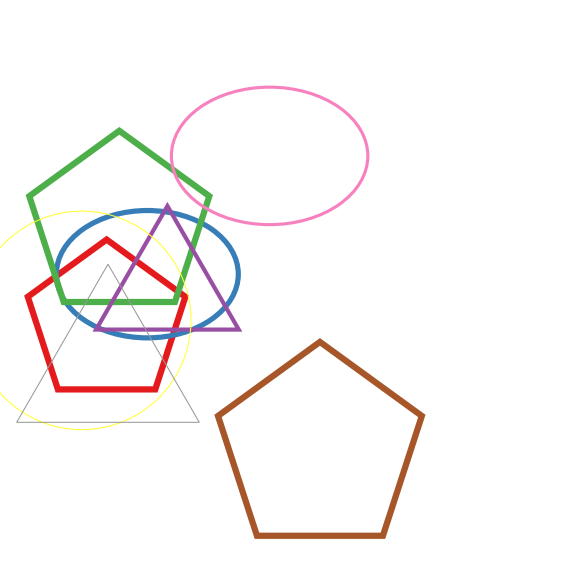[{"shape": "pentagon", "thickness": 3, "radius": 0.72, "center": [0.185, 0.441]}, {"shape": "oval", "thickness": 2.5, "radius": 0.79, "center": [0.255, 0.524]}, {"shape": "pentagon", "thickness": 3, "radius": 0.82, "center": [0.207, 0.609]}, {"shape": "triangle", "thickness": 2, "radius": 0.71, "center": [0.29, 0.5]}, {"shape": "circle", "thickness": 0.5, "radius": 0.95, "center": [0.142, 0.444]}, {"shape": "pentagon", "thickness": 3, "radius": 0.93, "center": [0.554, 0.222]}, {"shape": "oval", "thickness": 1.5, "radius": 0.85, "center": [0.467, 0.729]}, {"shape": "triangle", "thickness": 0.5, "radius": 0.91, "center": [0.187, 0.359]}]